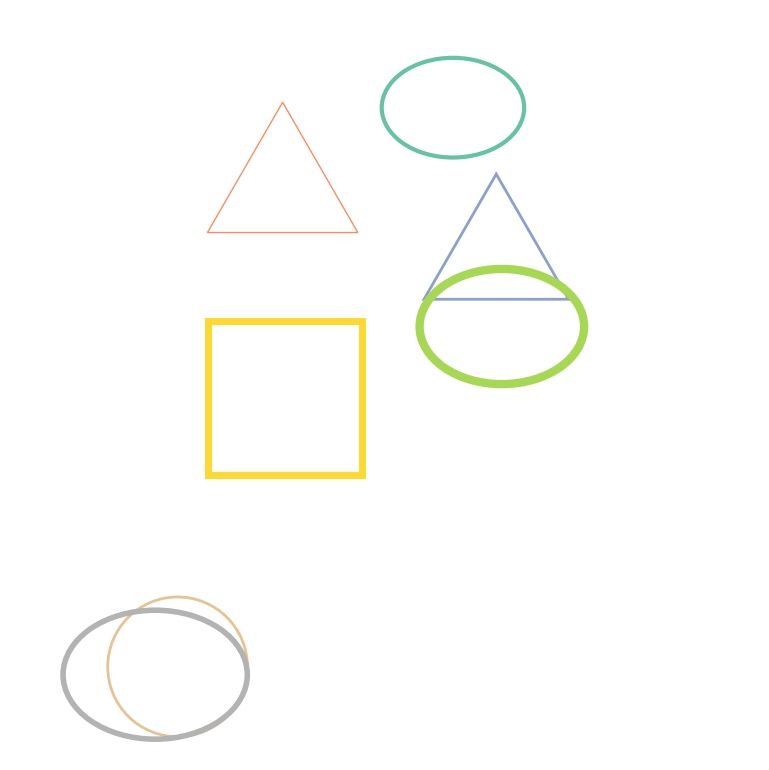[{"shape": "oval", "thickness": 1.5, "radius": 0.46, "center": [0.588, 0.86]}, {"shape": "triangle", "thickness": 0.5, "radius": 0.56, "center": [0.367, 0.754]}, {"shape": "triangle", "thickness": 1, "radius": 0.54, "center": [0.644, 0.666]}, {"shape": "oval", "thickness": 3, "radius": 0.53, "center": [0.652, 0.576]}, {"shape": "square", "thickness": 2.5, "radius": 0.5, "center": [0.37, 0.483]}, {"shape": "circle", "thickness": 1, "radius": 0.45, "center": [0.231, 0.134]}, {"shape": "oval", "thickness": 2, "radius": 0.6, "center": [0.202, 0.124]}]